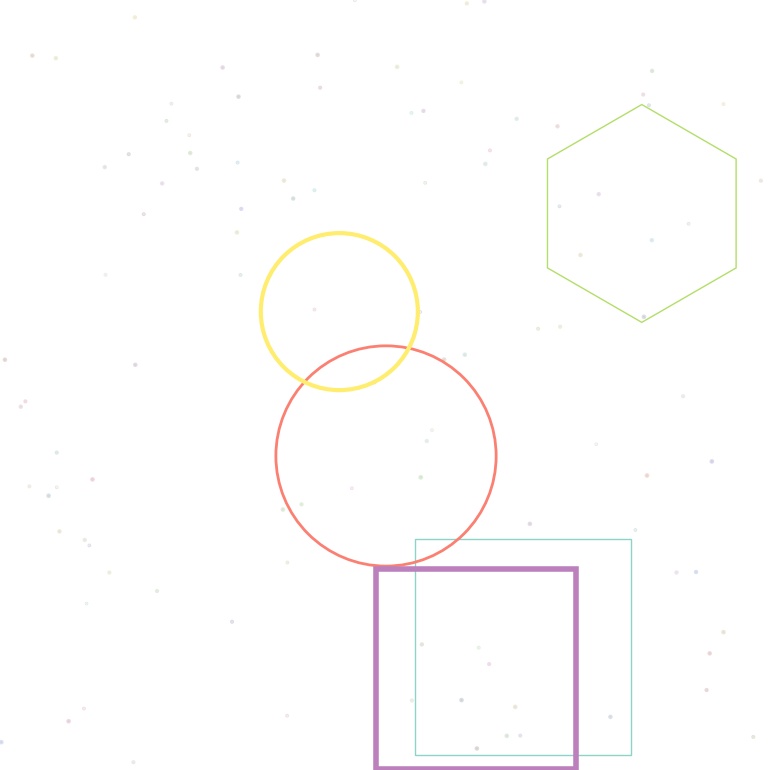[{"shape": "square", "thickness": 0.5, "radius": 0.7, "center": [0.679, 0.159]}, {"shape": "circle", "thickness": 1, "radius": 0.72, "center": [0.501, 0.408]}, {"shape": "hexagon", "thickness": 0.5, "radius": 0.71, "center": [0.833, 0.723]}, {"shape": "square", "thickness": 2, "radius": 0.65, "center": [0.619, 0.131]}, {"shape": "circle", "thickness": 1.5, "radius": 0.51, "center": [0.441, 0.595]}]